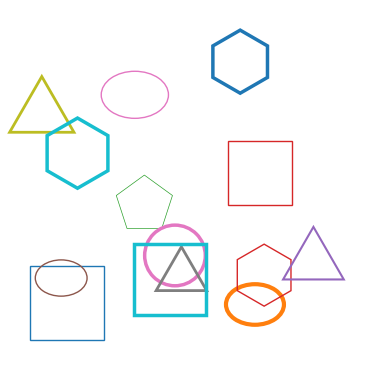[{"shape": "square", "thickness": 1, "radius": 0.48, "center": [0.174, 0.214]}, {"shape": "hexagon", "thickness": 2.5, "radius": 0.41, "center": [0.624, 0.84]}, {"shape": "oval", "thickness": 3, "radius": 0.38, "center": [0.662, 0.209]}, {"shape": "pentagon", "thickness": 0.5, "radius": 0.38, "center": [0.375, 0.469]}, {"shape": "square", "thickness": 1, "radius": 0.41, "center": [0.676, 0.55]}, {"shape": "hexagon", "thickness": 1, "radius": 0.4, "center": [0.686, 0.285]}, {"shape": "triangle", "thickness": 1.5, "radius": 0.45, "center": [0.814, 0.32]}, {"shape": "oval", "thickness": 1, "radius": 0.34, "center": [0.159, 0.278]}, {"shape": "oval", "thickness": 1, "radius": 0.44, "center": [0.35, 0.754]}, {"shape": "circle", "thickness": 2.5, "radius": 0.39, "center": [0.454, 0.336]}, {"shape": "triangle", "thickness": 2, "radius": 0.38, "center": [0.471, 0.283]}, {"shape": "triangle", "thickness": 2, "radius": 0.48, "center": [0.109, 0.705]}, {"shape": "square", "thickness": 2.5, "radius": 0.46, "center": [0.441, 0.275]}, {"shape": "hexagon", "thickness": 2.5, "radius": 0.46, "center": [0.201, 0.602]}]